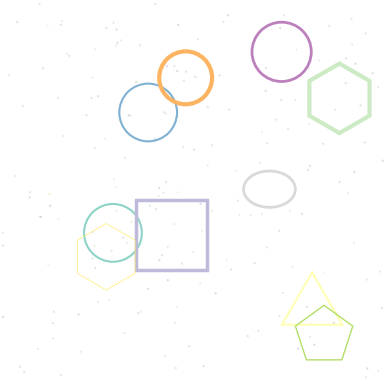[{"shape": "circle", "thickness": 1.5, "radius": 0.38, "center": [0.293, 0.395]}, {"shape": "triangle", "thickness": 1.5, "radius": 0.45, "center": [0.811, 0.202]}, {"shape": "square", "thickness": 2.5, "radius": 0.46, "center": [0.446, 0.39]}, {"shape": "circle", "thickness": 1.5, "radius": 0.37, "center": [0.385, 0.708]}, {"shape": "circle", "thickness": 3, "radius": 0.34, "center": [0.482, 0.798]}, {"shape": "pentagon", "thickness": 1, "radius": 0.39, "center": [0.842, 0.129]}, {"shape": "oval", "thickness": 2, "radius": 0.34, "center": [0.7, 0.509]}, {"shape": "circle", "thickness": 2, "radius": 0.39, "center": [0.732, 0.865]}, {"shape": "hexagon", "thickness": 3, "radius": 0.45, "center": [0.882, 0.745]}, {"shape": "hexagon", "thickness": 0.5, "radius": 0.43, "center": [0.276, 0.333]}]